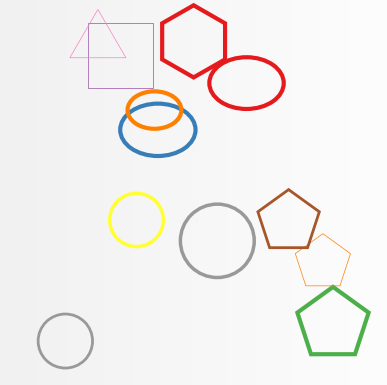[{"shape": "hexagon", "thickness": 3, "radius": 0.47, "center": [0.5, 0.893]}, {"shape": "oval", "thickness": 3, "radius": 0.48, "center": [0.636, 0.784]}, {"shape": "oval", "thickness": 3, "radius": 0.49, "center": [0.407, 0.663]}, {"shape": "pentagon", "thickness": 3, "radius": 0.48, "center": [0.859, 0.158]}, {"shape": "square", "thickness": 0.5, "radius": 0.42, "center": [0.31, 0.856]}, {"shape": "oval", "thickness": 3, "radius": 0.35, "center": [0.399, 0.714]}, {"shape": "pentagon", "thickness": 0.5, "radius": 0.37, "center": [0.833, 0.318]}, {"shape": "circle", "thickness": 2.5, "radius": 0.35, "center": [0.352, 0.429]}, {"shape": "pentagon", "thickness": 2, "radius": 0.42, "center": [0.745, 0.424]}, {"shape": "triangle", "thickness": 0.5, "radius": 0.42, "center": [0.253, 0.892]}, {"shape": "circle", "thickness": 2.5, "radius": 0.48, "center": [0.561, 0.374]}, {"shape": "circle", "thickness": 2, "radius": 0.35, "center": [0.169, 0.114]}]